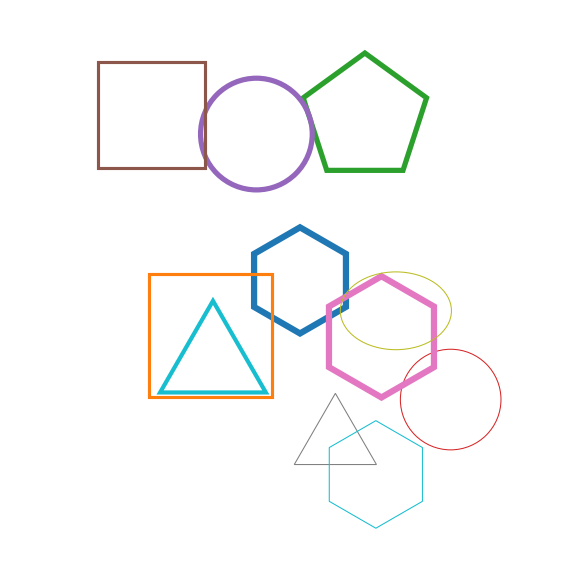[{"shape": "hexagon", "thickness": 3, "radius": 0.46, "center": [0.52, 0.514]}, {"shape": "square", "thickness": 1.5, "radius": 0.53, "center": [0.365, 0.418]}, {"shape": "pentagon", "thickness": 2.5, "radius": 0.56, "center": [0.632, 0.795]}, {"shape": "circle", "thickness": 0.5, "radius": 0.44, "center": [0.78, 0.307]}, {"shape": "circle", "thickness": 2.5, "radius": 0.48, "center": [0.444, 0.767]}, {"shape": "square", "thickness": 1.5, "radius": 0.46, "center": [0.262, 0.799]}, {"shape": "hexagon", "thickness": 3, "radius": 0.52, "center": [0.661, 0.416]}, {"shape": "triangle", "thickness": 0.5, "radius": 0.41, "center": [0.581, 0.236]}, {"shape": "oval", "thickness": 0.5, "radius": 0.48, "center": [0.685, 0.461]}, {"shape": "triangle", "thickness": 2, "radius": 0.53, "center": [0.369, 0.372]}, {"shape": "hexagon", "thickness": 0.5, "radius": 0.47, "center": [0.651, 0.178]}]